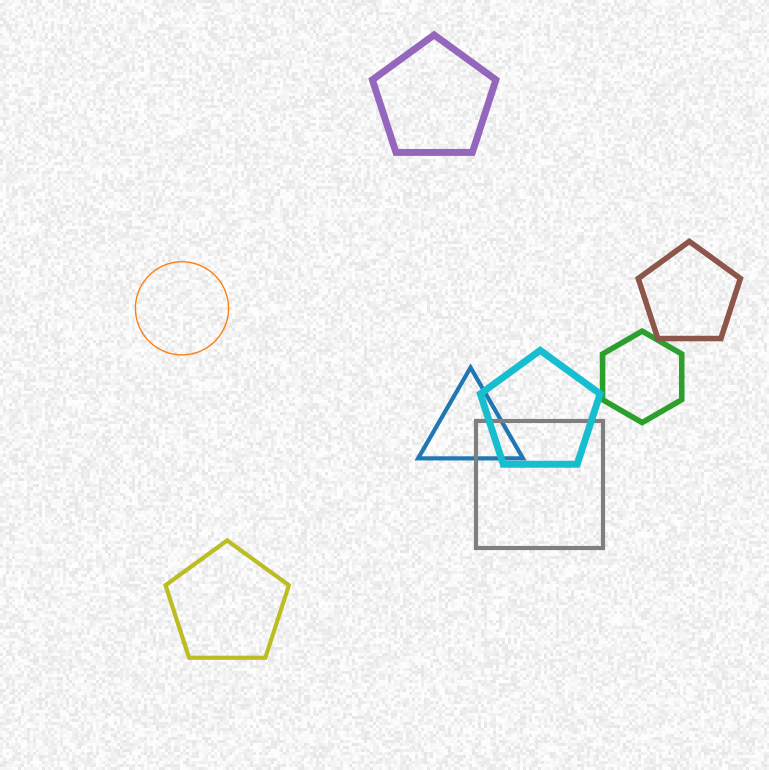[{"shape": "triangle", "thickness": 1.5, "radius": 0.39, "center": [0.611, 0.444]}, {"shape": "circle", "thickness": 0.5, "radius": 0.3, "center": [0.236, 0.6]}, {"shape": "hexagon", "thickness": 2, "radius": 0.3, "center": [0.834, 0.511]}, {"shape": "pentagon", "thickness": 2.5, "radius": 0.42, "center": [0.564, 0.87]}, {"shape": "pentagon", "thickness": 2, "radius": 0.35, "center": [0.895, 0.617]}, {"shape": "square", "thickness": 1.5, "radius": 0.41, "center": [0.701, 0.371]}, {"shape": "pentagon", "thickness": 1.5, "radius": 0.42, "center": [0.295, 0.214]}, {"shape": "pentagon", "thickness": 2.5, "radius": 0.41, "center": [0.702, 0.463]}]